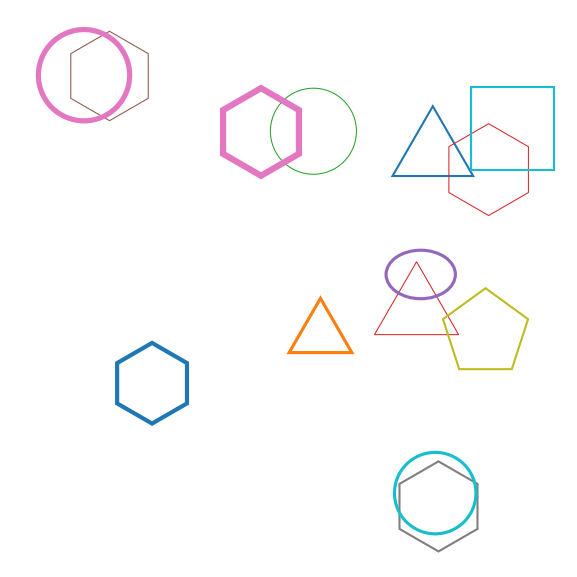[{"shape": "hexagon", "thickness": 2, "radius": 0.35, "center": [0.263, 0.336]}, {"shape": "triangle", "thickness": 1, "radius": 0.4, "center": [0.749, 0.735]}, {"shape": "triangle", "thickness": 1.5, "radius": 0.31, "center": [0.555, 0.42]}, {"shape": "circle", "thickness": 0.5, "radius": 0.37, "center": [0.543, 0.772]}, {"shape": "triangle", "thickness": 0.5, "radius": 0.42, "center": [0.721, 0.462]}, {"shape": "hexagon", "thickness": 0.5, "radius": 0.4, "center": [0.846, 0.705]}, {"shape": "oval", "thickness": 1.5, "radius": 0.3, "center": [0.729, 0.524]}, {"shape": "hexagon", "thickness": 0.5, "radius": 0.39, "center": [0.19, 0.868]}, {"shape": "hexagon", "thickness": 3, "radius": 0.38, "center": [0.452, 0.771]}, {"shape": "circle", "thickness": 2.5, "radius": 0.4, "center": [0.145, 0.869]}, {"shape": "hexagon", "thickness": 1, "radius": 0.39, "center": [0.759, 0.122]}, {"shape": "pentagon", "thickness": 1, "radius": 0.39, "center": [0.841, 0.423]}, {"shape": "circle", "thickness": 1.5, "radius": 0.35, "center": [0.754, 0.145]}, {"shape": "square", "thickness": 1, "radius": 0.36, "center": [0.887, 0.777]}]